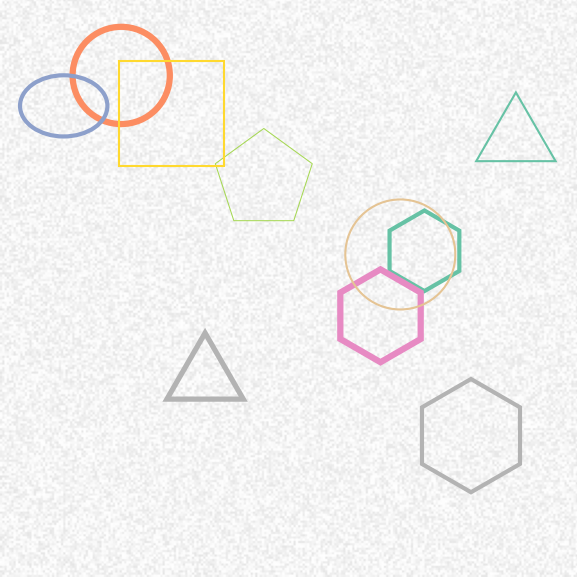[{"shape": "hexagon", "thickness": 2, "radius": 0.35, "center": [0.735, 0.565]}, {"shape": "triangle", "thickness": 1, "radius": 0.4, "center": [0.893, 0.76]}, {"shape": "circle", "thickness": 3, "radius": 0.42, "center": [0.21, 0.869]}, {"shape": "oval", "thickness": 2, "radius": 0.38, "center": [0.11, 0.816]}, {"shape": "hexagon", "thickness": 3, "radius": 0.4, "center": [0.659, 0.452]}, {"shape": "pentagon", "thickness": 0.5, "radius": 0.44, "center": [0.457, 0.688]}, {"shape": "square", "thickness": 1, "radius": 0.45, "center": [0.297, 0.803]}, {"shape": "circle", "thickness": 1, "radius": 0.48, "center": [0.693, 0.559]}, {"shape": "hexagon", "thickness": 2, "radius": 0.49, "center": [0.816, 0.245]}, {"shape": "triangle", "thickness": 2.5, "radius": 0.38, "center": [0.355, 0.346]}]